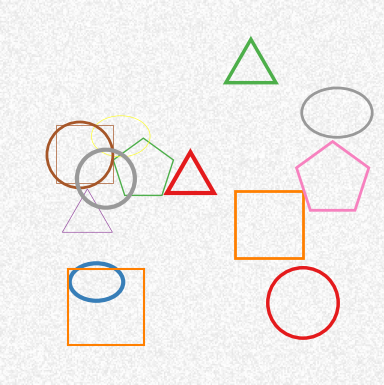[{"shape": "circle", "thickness": 2.5, "radius": 0.46, "center": [0.787, 0.213]}, {"shape": "triangle", "thickness": 3, "radius": 0.35, "center": [0.495, 0.534]}, {"shape": "oval", "thickness": 3, "radius": 0.35, "center": [0.251, 0.267]}, {"shape": "triangle", "thickness": 2.5, "radius": 0.38, "center": [0.652, 0.823]}, {"shape": "pentagon", "thickness": 1, "radius": 0.41, "center": [0.372, 0.559]}, {"shape": "triangle", "thickness": 0.5, "radius": 0.38, "center": [0.227, 0.434]}, {"shape": "square", "thickness": 2, "radius": 0.44, "center": [0.699, 0.417]}, {"shape": "square", "thickness": 1.5, "radius": 0.49, "center": [0.275, 0.202]}, {"shape": "oval", "thickness": 0.5, "radius": 0.38, "center": [0.314, 0.646]}, {"shape": "square", "thickness": 0.5, "radius": 0.37, "center": [0.219, 0.6]}, {"shape": "circle", "thickness": 2, "radius": 0.43, "center": [0.208, 0.598]}, {"shape": "pentagon", "thickness": 2, "radius": 0.49, "center": [0.864, 0.534]}, {"shape": "oval", "thickness": 2, "radius": 0.46, "center": [0.875, 0.707]}, {"shape": "circle", "thickness": 3, "radius": 0.38, "center": [0.275, 0.536]}]